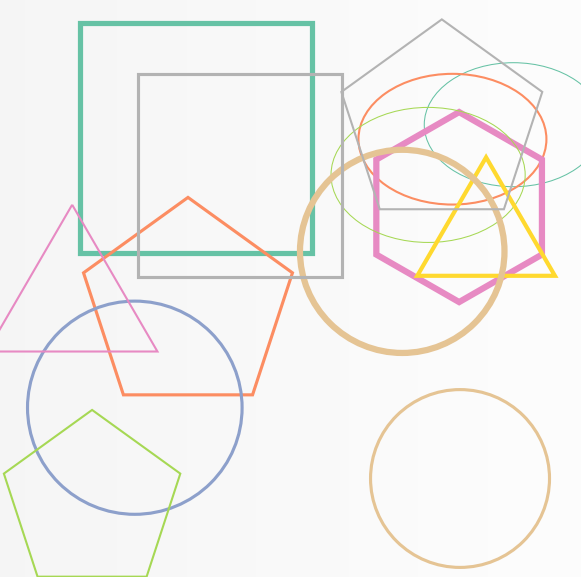[{"shape": "square", "thickness": 2.5, "radius": 1.0, "center": [0.337, 0.76]}, {"shape": "oval", "thickness": 0.5, "radius": 0.77, "center": [0.883, 0.783]}, {"shape": "oval", "thickness": 1, "radius": 0.81, "center": [0.778, 0.758]}, {"shape": "pentagon", "thickness": 1.5, "radius": 0.94, "center": [0.323, 0.468]}, {"shape": "circle", "thickness": 1.5, "radius": 0.92, "center": [0.232, 0.293]}, {"shape": "hexagon", "thickness": 3, "radius": 0.82, "center": [0.79, 0.641]}, {"shape": "triangle", "thickness": 1, "radius": 0.85, "center": [0.124, 0.475]}, {"shape": "pentagon", "thickness": 1, "radius": 0.8, "center": [0.158, 0.13]}, {"shape": "oval", "thickness": 0.5, "radius": 0.84, "center": [0.737, 0.696]}, {"shape": "triangle", "thickness": 2, "radius": 0.68, "center": [0.836, 0.59]}, {"shape": "circle", "thickness": 1.5, "radius": 0.77, "center": [0.791, 0.171]}, {"shape": "circle", "thickness": 3, "radius": 0.88, "center": [0.692, 0.564]}, {"shape": "square", "thickness": 1.5, "radius": 0.88, "center": [0.413, 0.695]}, {"shape": "pentagon", "thickness": 1, "radius": 0.91, "center": [0.76, 0.784]}]